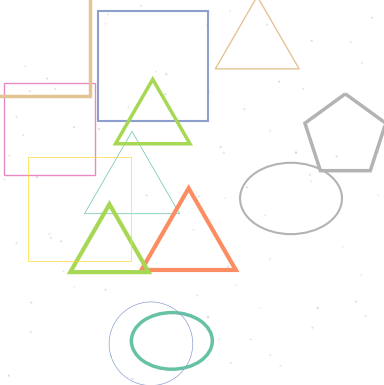[{"shape": "oval", "thickness": 2.5, "radius": 0.53, "center": [0.446, 0.115]}, {"shape": "triangle", "thickness": 0.5, "radius": 0.71, "center": [0.343, 0.516]}, {"shape": "triangle", "thickness": 3, "radius": 0.71, "center": [0.49, 0.37]}, {"shape": "square", "thickness": 1.5, "radius": 0.71, "center": [0.397, 0.829]}, {"shape": "circle", "thickness": 0.5, "radius": 0.54, "center": [0.392, 0.107]}, {"shape": "square", "thickness": 1, "radius": 0.59, "center": [0.128, 0.665]}, {"shape": "triangle", "thickness": 3, "radius": 0.59, "center": [0.284, 0.352]}, {"shape": "triangle", "thickness": 2.5, "radius": 0.56, "center": [0.397, 0.682]}, {"shape": "square", "thickness": 0.5, "radius": 0.67, "center": [0.207, 0.456]}, {"shape": "triangle", "thickness": 1, "radius": 0.63, "center": [0.668, 0.884]}, {"shape": "square", "thickness": 2.5, "radius": 0.64, "center": [0.106, 0.881]}, {"shape": "oval", "thickness": 1.5, "radius": 0.66, "center": [0.756, 0.485]}, {"shape": "pentagon", "thickness": 2.5, "radius": 0.55, "center": [0.897, 0.646]}]